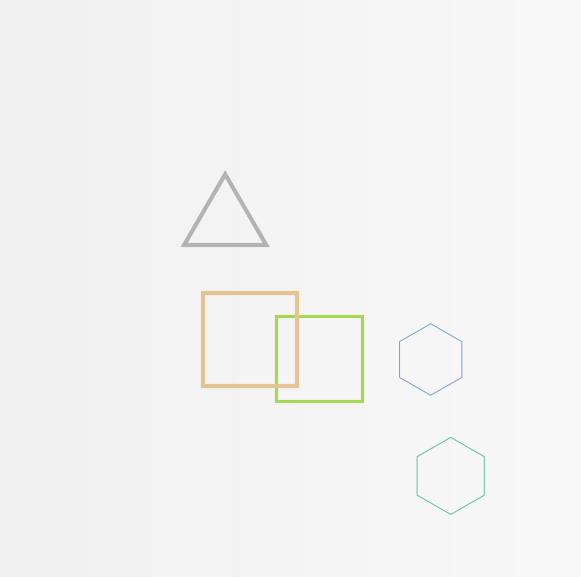[{"shape": "hexagon", "thickness": 0.5, "radius": 0.33, "center": [0.775, 0.175]}, {"shape": "hexagon", "thickness": 0.5, "radius": 0.31, "center": [0.741, 0.377]}, {"shape": "square", "thickness": 1.5, "radius": 0.37, "center": [0.549, 0.379]}, {"shape": "square", "thickness": 2, "radius": 0.4, "center": [0.43, 0.412]}, {"shape": "triangle", "thickness": 2, "radius": 0.41, "center": [0.387, 0.616]}]